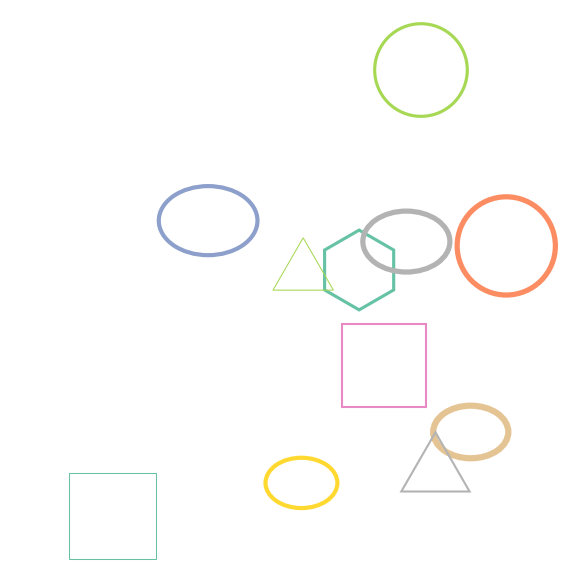[{"shape": "hexagon", "thickness": 1.5, "radius": 0.35, "center": [0.622, 0.532]}, {"shape": "square", "thickness": 0.5, "radius": 0.37, "center": [0.195, 0.105]}, {"shape": "circle", "thickness": 2.5, "radius": 0.43, "center": [0.877, 0.573]}, {"shape": "oval", "thickness": 2, "radius": 0.43, "center": [0.36, 0.617]}, {"shape": "square", "thickness": 1, "radius": 0.36, "center": [0.665, 0.367]}, {"shape": "circle", "thickness": 1.5, "radius": 0.4, "center": [0.729, 0.878]}, {"shape": "triangle", "thickness": 0.5, "radius": 0.3, "center": [0.525, 0.527]}, {"shape": "oval", "thickness": 2, "radius": 0.31, "center": [0.522, 0.163]}, {"shape": "oval", "thickness": 3, "radius": 0.33, "center": [0.815, 0.251]}, {"shape": "oval", "thickness": 2.5, "radius": 0.38, "center": [0.704, 0.581]}, {"shape": "triangle", "thickness": 1, "radius": 0.34, "center": [0.754, 0.182]}]